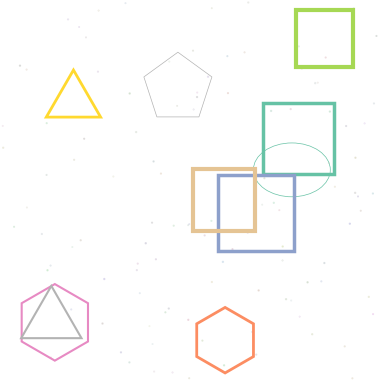[{"shape": "oval", "thickness": 0.5, "radius": 0.5, "center": [0.758, 0.559]}, {"shape": "square", "thickness": 2.5, "radius": 0.46, "center": [0.775, 0.641]}, {"shape": "hexagon", "thickness": 2, "radius": 0.43, "center": [0.585, 0.116]}, {"shape": "square", "thickness": 2.5, "radius": 0.5, "center": [0.664, 0.447]}, {"shape": "hexagon", "thickness": 1.5, "radius": 0.5, "center": [0.142, 0.163]}, {"shape": "square", "thickness": 3, "radius": 0.37, "center": [0.844, 0.9]}, {"shape": "triangle", "thickness": 2, "radius": 0.41, "center": [0.191, 0.737]}, {"shape": "square", "thickness": 3, "radius": 0.4, "center": [0.582, 0.481]}, {"shape": "triangle", "thickness": 1.5, "radius": 0.45, "center": [0.133, 0.167]}, {"shape": "pentagon", "thickness": 0.5, "radius": 0.46, "center": [0.462, 0.772]}]